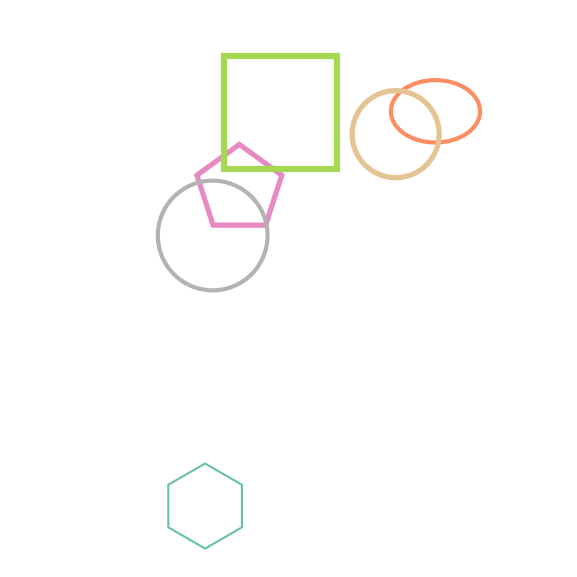[{"shape": "hexagon", "thickness": 1, "radius": 0.37, "center": [0.355, 0.123]}, {"shape": "oval", "thickness": 2, "radius": 0.39, "center": [0.754, 0.806]}, {"shape": "pentagon", "thickness": 2.5, "radius": 0.39, "center": [0.414, 0.672]}, {"shape": "square", "thickness": 3, "radius": 0.49, "center": [0.485, 0.805]}, {"shape": "circle", "thickness": 2.5, "radius": 0.38, "center": [0.685, 0.767]}, {"shape": "circle", "thickness": 2, "radius": 0.47, "center": [0.368, 0.591]}]